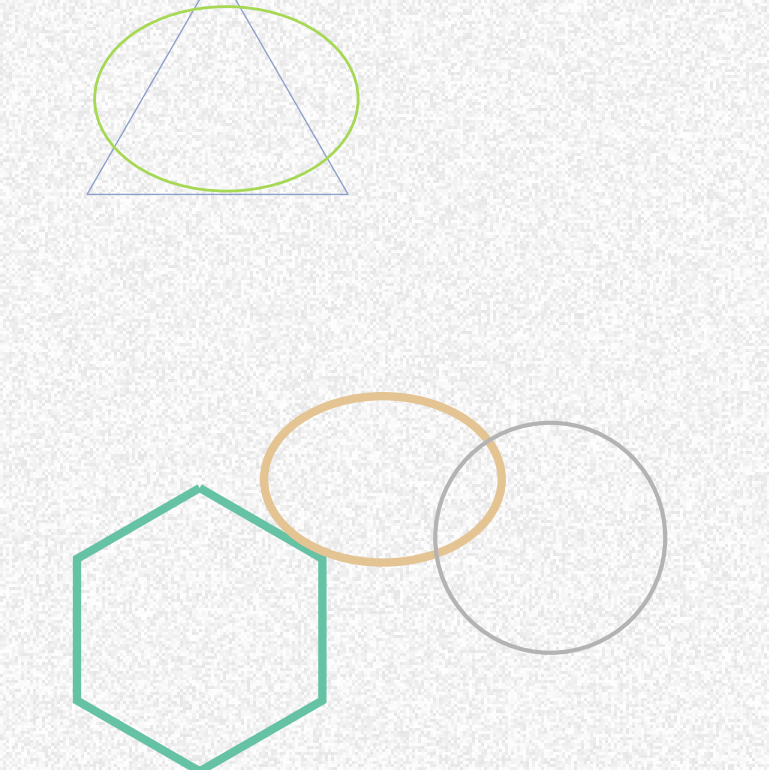[{"shape": "hexagon", "thickness": 3, "radius": 0.92, "center": [0.259, 0.182]}, {"shape": "triangle", "thickness": 0.5, "radius": 0.98, "center": [0.283, 0.845]}, {"shape": "oval", "thickness": 1, "radius": 0.86, "center": [0.294, 0.872]}, {"shape": "oval", "thickness": 3, "radius": 0.77, "center": [0.497, 0.377]}, {"shape": "circle", "thickness": 1.5, "radius": 0.75, "center": [0.715, 0.302]}]